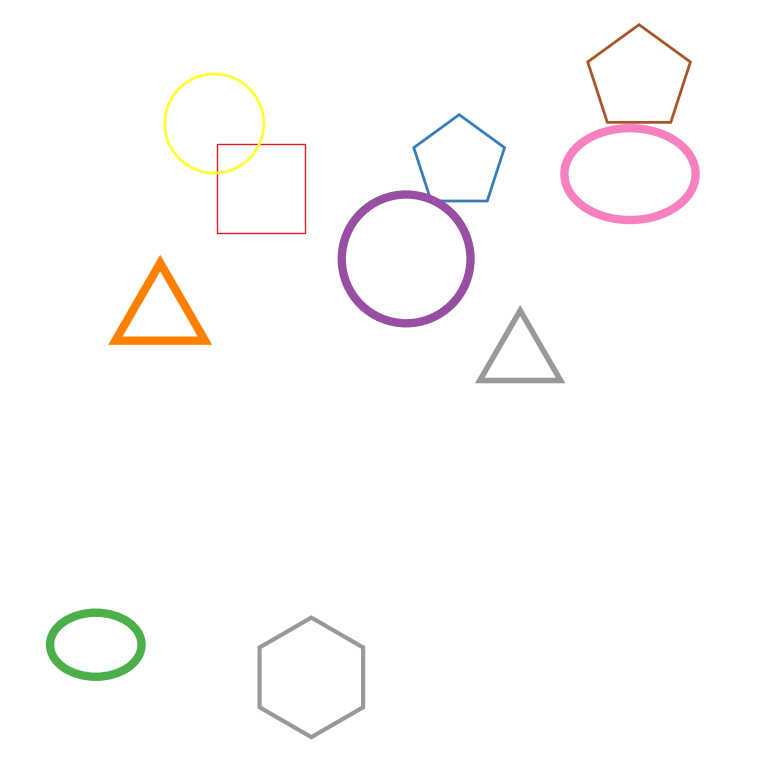[{"shape": "square", "thickness": 0.5, "radius": 0.29, "center": [0.339, 0.755]}, {"shape": "pentagon", "thickness": 1, "radius": 0.31, "center": [0.596, 0.789]}, {"shape": "oval", "thickness": 3, "radius": 0.3, "center": [0.124, 0.163]}, {"shape": "circle", "thickness": 3, "radius": 0.42, "center": [0.527, 0.664]}, {"shape": "triangle", "thickness": 3, "radius": 0.34, "center": [0.208, 0.591]}, {"shape": "circle", "thickness": 1, "radius": 0.32, "center": [0.278, 0.84]}, {"shape": "pentagon", "thickness": 1, "radius": 0.35, "center": [0.83, 0.898]}, {"shape": "oval", "thickness": 3, "radius": 0.43, "center": [0.818, 0.774]}, {"shape": "triangle", "thickness": 2, "radius": 0.3, "center": [0.676, 0.536]}, {"shape": "hexagon", "thickness": 1.5, "radius": 0.39, "center": [0.404, 0.12]}]